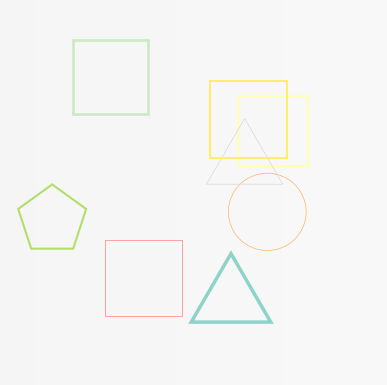[{"shape": "triangle", "thickness": 2.5, "radius": 0.59, "center": [0.596, 0.223]}, {"shape": "square", "thickness": 1.5, "radius": 0.45, "center": [0.705, 0.66]}, {"shape": "square", "thickness": 0.5, "radius": 0.5, "center": [0.371, 0.278]}, {"shape": "circle", "thickness": 0.5, "radius": 0.5, "center": [0.69, 0.45]}, {"shape": "pentagon", "thickness": 1.5, "radius": 0.46, "center": [0.135, 0.429]}, {"shape": "triangle", "thickness": 0.5, "radius": 0.57, "center": [0.631, 0.578]}, {"shape": "square", "thickness": 2, "radius": 0.48, "center": [0.285, 0.801]}, {"shape": "square", "thickness": 1.5, "radius": 0.5, "center": [0.642, 0.69]}]